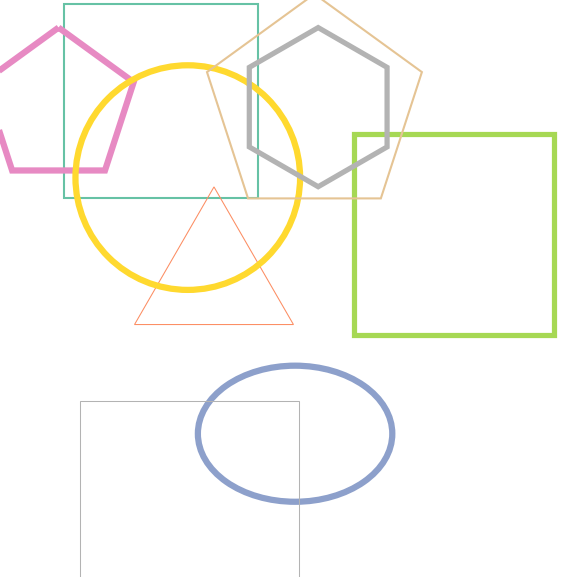[{"shape": "square", "thickness": 1, "radius": 0.84, "center": [0.278, 0.824]}, {"shape": "triangle", "thickness": 0.5, "radius": 0.79, "center": [0.371, 0.517]}, {"shape": "oval", "thickness": 3, "radius": 0.84, "center": [0.511, 0.248]}, {"shape": "pentagon", "thickness": 3, "radius": 0.68, "center": [0.101, 0.815]}, {"shape": "square", "thickness": 2.5, "radius": 0.87, "center": [0.786, 0.594]}, {"shape": "circle", "thickness": 3, "radius": 0.97, "center": [0.325, 0.692]}, {"shape": "pentagon", "thickness": 1, "radius": 0.98, "center": [0.544, 0.814]}, {"shape": "hexagon", "thickness": 2.5, "radius": 0.69, "center": [0.551, 0.814]}, {"shape": "square", "thickness": 0.5, "radius": 0.95, "center": [0.328, 0.115]}]